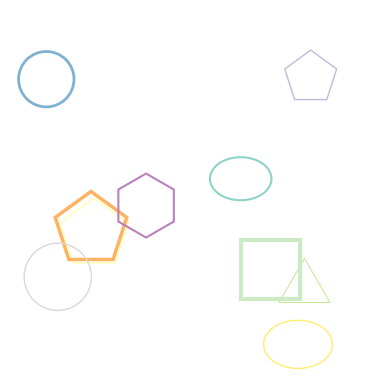[{"shape": "oval", "thickness": 1.5, "radius": 0.4, "center": [0.625, 0.536]}, {"shape": "pentagon", "thickness": 1, "radius": 0.47, "center": [0.244, 0.392]}, {"shape": "pentagon", "thickness": 1, "radius": 0.35, "center": [0.807, 0.799]}, {"shape": "circle", "thickness": 2, "radius": 0.36, "center": [0.12, 0.794]}, {"shape": "pentagon", "thickness": 2.5, "radius": 0.49, "center": [0.236, 0.405]}, {"shape": "triangle", "thickness": 0.5, "radius": 0.38, "center": [0.791, 0.253]}, {"shape": "circle", "thickness": 1, "radius": 0.44, "center": [0.15, 0.281]}, {"shape": "hexagon", "thickness": 1.5, "radius": 0.42, "center": [0.379, 0.466]}, {"shape": "square", "thickness": 3, "radius": 0.38, "center": [0.702, 0.3]}, {"shape": "oval", "thickness": 1, "radius": 0.45, "center": [0.774, 0.106]}]